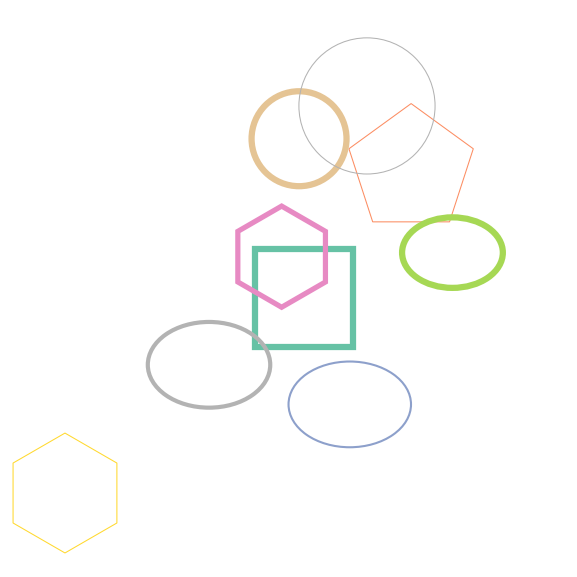[{"shape": "square", "thickness": 3, "radius": 0.43, "center": [0.527, 0.483]}, {"shape": "pentagon", "thickness": 0.5, "radius": 0.57, "center": [0.712, 0.707]}, {"shape": "oval", "thickness": 1, "radius": 0.53, "center": [0.606, 0.299]}, {"shape": "hexagon", "thickness": 2.5, "radius": 0.44, "center": [0.488, 0.555]}, {"shape": "oval", "thickness": 3, "radius": 0.44, "center": [0.783, 0.562]}, {"shape": "hexagon", "thickness": 0.5, "radius": 0.52, "center": [0.113, 0.145]}, {"shape": "circle", "thickness": 3, "radius": 0.41, "center": [0.518, 0.759]}, {"shape": "circle", "thickness": 0.5, "radius": 0.59, "center": [0.635, 0.816]}, {"shape": "oval", "thickness": 2, "radius": 0.53, "center": [0.362, 0.367]}]